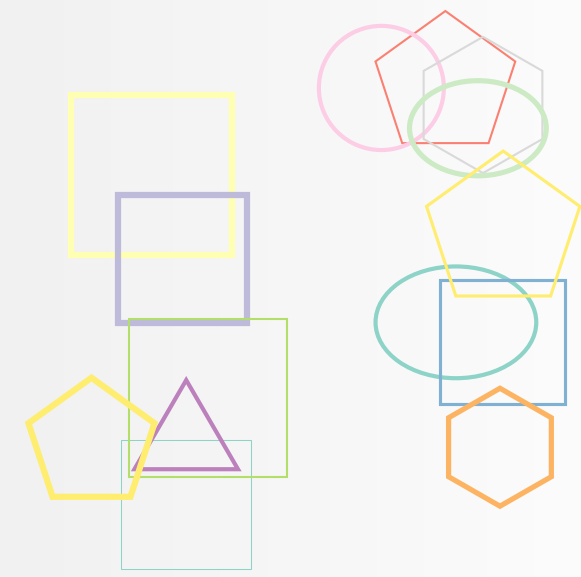[{"shape": "oval", "thickness": 2, "radius": 0.69, "center": [0.784, 0.441]}, {"shape": "square", "thickness": 0.5, "radius": 0.56, "center": [0.32, 0.126]}, {"shape": "square", "thickness": 3, "radius": 0.69, "center": [0.26, 0.696]}, {"shape": "square", "thickness": 3, "radius": 0.56, "center": [0.314, 0.55]}, {"shape": "pentagon", "thickness": 1, "radius": 0.63, "center": [0.766, 0.854]}, {"shape": "square", "thickness": 1.5, "radius": 0.54, "center": [0.864, 0.406]}, {"shape": "hexagon", "thickness": 2.5, "radius": 0.51, "center": [0.86, 0.225]}, {"shape": "square", "thickness": 1, "radius": 0.68, "center": [0.357, 0.31]}, {"shape": "circle", "thickness": 2, "radius": 0.54, "center": [0.656, 0.847]}, {"shape": "hexagon", "thickness": 1, "radius": 0.59, "center": [0.831, 0.817]}, {"shape": "triangle", "thickness": 2, "radius": 0.51, "center": [0.32, 0.238]}, {"shape": "oval", "thickness": 2.5, "radius": 0.59, "center": [0.822, 0.777]}, {"shape": "pentagon", "thickness": 1.5, "radius": 0.69, "center": [0.866, 0.599]}, {"shape": "pentagon", "thickness": 3, "radius": 0.57, "center": [0.157, 0.231]}]